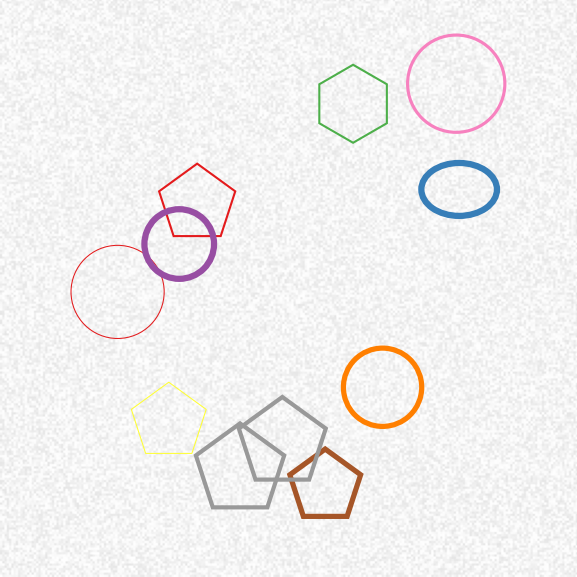[{"shape": "circle", "thickness": 0.5, "radius": 0.4, "center": [0.204, 0.494]}, {"shape": "pentagon", "thickness": 1, "radius": 0.35, "center": [0.341, 0.646]}, {"shape": "oval", "thickness": 3, "radius": 0.33, "center": [0.795, 0.671]}, {"shape": "hexagon", "thickness": 1, "radius": 0.34, "center": [0.611, 0.819]}, {"shape": "circle", "thickness": 3, "radius": 0.3, "center": [0.31, 0.577]}, {"shape": "circle", "thickness": 2.5, "radius": 0.34, "center": [0.662, 0.329]}, {"shape": "pentagon", "thickness": 0.5, "radius": 0.34, "center": [0.292, 0.269]}, {"shape": "pentagon", "thickness": 2.5, "radius": 0.32, "center": [0.563, 0.157]}, {"shape": "circle", "thickness": 1.5, "radius": 0.42, "center": [0.79, 0.854]}, {"shape": "pentagon", "thickness": 2, "radius": 0.4, "center": [0.489, 0.233]}, {"shape": "pentagon", "thickness": 2, "radius": 0.4, "center": [0.416, 0.186]}]